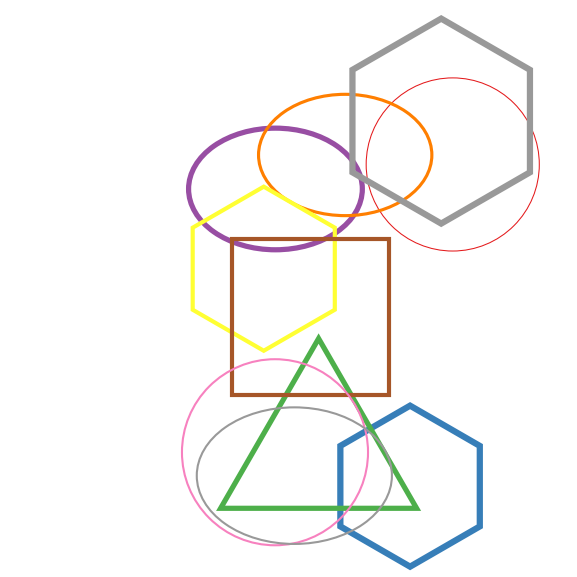[{"shape": "circle", "thickness": 0.5, "radius": 0.75, "center": [0.784, 0.714]}, {"shape": "hexagon", "thickness": 3, "radius": 0.7, "center": [0.71, 0.157]}, {"shape": "triangle", "thickness": 2.5, "radius": 0.98, "center": [0.552, 0.217]}, {"shape": "oval", "thickness": 2.5, "radius": 0.75, "center": [0.477, 0.672]}, {"shape": "oval", "thickness": 1.5, "radius": 0.75, "center": [0.598, 0.731]}, {"shape": "hexagon", "thickness": 2, "radius": 0.71, "center": [0.457, 0.534]}, {"shape": "square", "thickness": 2, "radius": 0.68, "center": [0.537, 0.45]}, {"shape": "circle", "thickness": 1, "radius": 0.81, "center": [0.476, 0.216]}, {"shape": "oval", "thickness": 1, "radius": 0.84, "center": [0.51, 0.176]}, {"shape": "hexagon", "thickness": 3, "radius": 0.89, "center": [0.764, 0.789]}]